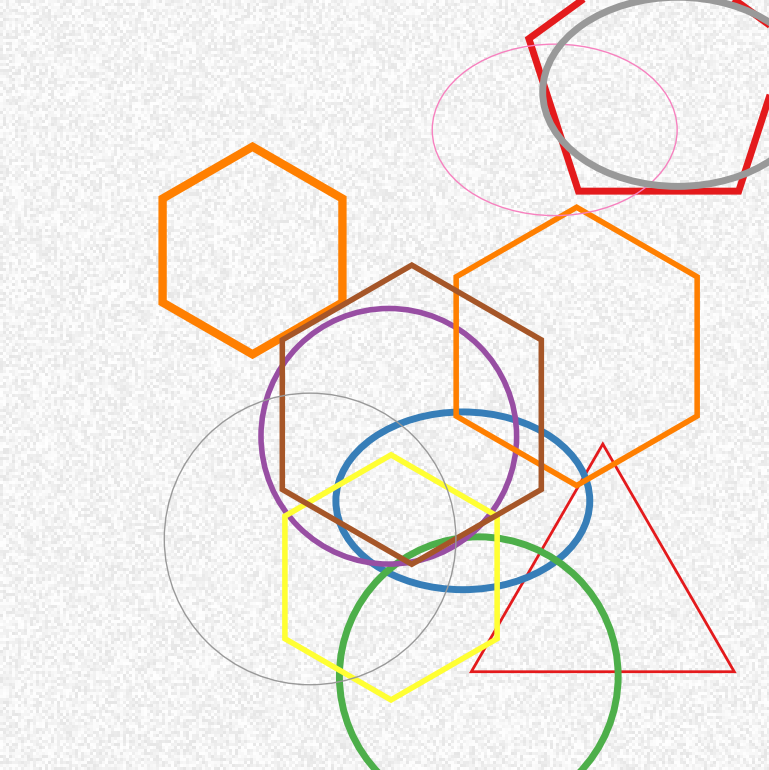[{"shape": "pentagon", "thickness": 2.5, "radius": 0.89, "center": [0.855, 0.895]}, {"shape": "triangle", "thickness": 1, "radius": 0.99, "center": [0.783, 0.226]}, {"shape": "oval", "thickness": 2.5, "radius": 0.82, "center": [0.601, 0.35]}, {"shape": "circle", "thickness": 2.5, "radius": 0.9, "center": [0.622, 0.122]}, {"shape": "circle", "thickness": 2, "radius": 0.83, "center": [0.505, 0.433]}, {"shape": "hexagon", "thickness": 2, "radius": 0.9, "center": [0.749, 0.55]}, {"shape": "hexagon", "thickness": 3, "radius": 0.67, "center": [0.328, 0.675]}, {"shape": "hexagon", "thickness": 2, "radius": 0.8, "center": [0.508, 0.25]}, {"shape": "hexagon", "thickness": 2, "radius": 0.97, "center": [0.535, 0.461]}, {"shape": "oval", "thickness": 0.5, "radius": 0.8, "center": [0.72, 0.831]}, {"shape": "oval", "thickness": 2.5, "radius": 0.88, "center": [0.88, 0.881]}, {"shape": "circle", "thickness": 0.5, "radius": 0.95, "center": [0.403, 0.3]}]